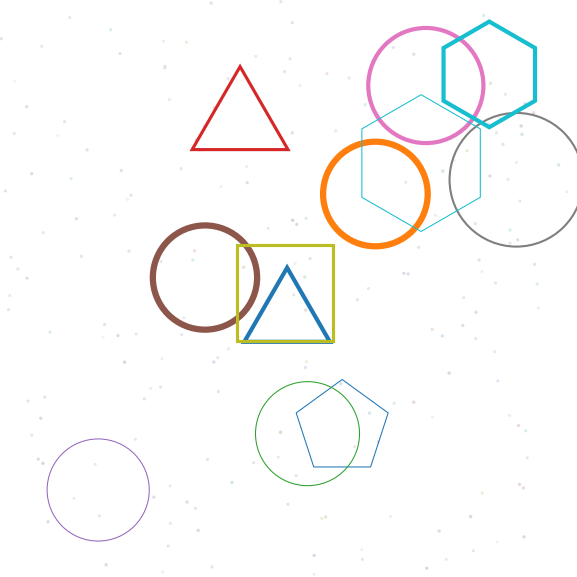[{"shape": "pentagon", "thickness": 0.5, "radius": 0.42, "center": [0.593, 0.258]}, {"shape": "triangle", "thickness": 2, "radius": 0.43, "center": [0.497, 0.45]}, {"shape": "circle", "thickness": 3, "radius": 0.45, "center": [0.65, 0.663]}, {"shape": "circle", "thickness": 0.5, "radius": 0.45, "center": [0.533, 0.248]}, {"shape": "triangle", "thickness": 1.5, "radius": 0.48, "center": [0.416, 0.788]}, {"shape": "circle", "thickness": 0.5, "radius": 0.44, "center": [0.17, 0.151]}, {"shape": "circle", "thickness": 3, "radius": 0.45, "center": [0.355, 0.519]}, {"shape": "circle", "thickness": 2, "radius": 0.5, "center": [0.737, 0.851]}, {"shape": "circle", "thickness": 1, "radius": 0.58, "center": [0.894, 0.688]}, {"shape": "square", "thickness": 1.5, "radius": 0.42, "center": [0.494, 0.492]}, {"shape": "hexagon", "thickness": 2, "radius": 0.46, "center": [0.847, 0.87]}, {"shape": "hexagon", "thickness": 0.5, "radius": 0.59, "center": [0.729, 0.717]}]